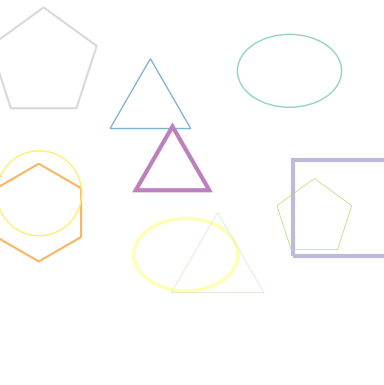[{"shape": "oval", "thickness": 1, "radius": 0.68, "center": [0.752, 0.816]}, {"shape": "oval", "thickness": 2.5, "radius": 0.67, "center": [0.482, 0.339]}, {"shape": "square", "thickness": 3, "radius": 0.63, "center": [0.887, 0.461]}, {"shape": "triangle", "thickness": 1, "radius": 0.6, "center": [0.391, 0.727]}, {"shape": "hexagon", "thickness": 1.5, "radius": 0.63, "center": [0.101, 0.448]}, {"shape": "pentagon", "thickness": 0.5, "radius": 0.51, "center": [0.816, 0.434]}, {"shape": "pentagon", "thickness": 1.5, "radius": 0.72, "center": [0.113, 0.836]}, {"shape": "triangle", "thickness": 3, "radius": 0.55, "center": [0.448, 0.561]}, {"shape": "triangle", "thickness": 0.5, "radius": 0.69, "center": [0.565, 0.309]}, {"shape": "circle", "thickness": 1, "radius": 0.55, "center": [0.102, 0.498]}]